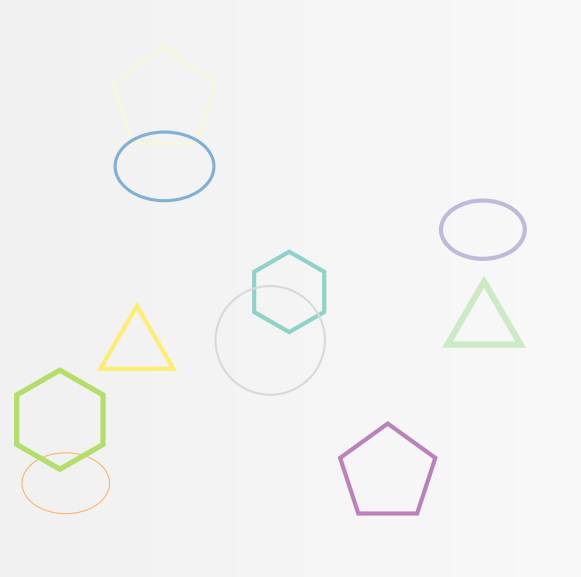[{"shape": "hexagon", "thickness": 2, "radius": 0.35, "center": [0.498, 0.494]}, {"shape": "pentagon", "thickness": 0.5, "radius": 0.47, "center": [0.283, 0.826]}, {"shape": "oval", "thickness": 2, "radius": 0.36, "center": [0.831, 0.601]}, {"shape": "oval", "thickness": 1.5, "radius": 0.42, "center": [0.283, 0.711]}, {"shape": "oval", "thickness": 0.5, "radius": 0.38, "center": [0.113, 0.162]}, {"shape": "hexagon", "thickness": 2.5, "radius": 0.43, "center": [0.103, 0.272]}, {"shape": "circle", "thickness": 1, "radius": 0.47, "center": [0.465, 0.41]}, {"shape": "pentagon", "thickness": 2, "radius": 0.43, "center": [0.667, 0.18]}, {"shape": "triangle", "thickness": 3, "radius": 0.36, "center": [0.833, 0.439]}, {"shape": "triangle", "thickness": 2, "radius": 0.36, "center": [0.235, 0.397]}]